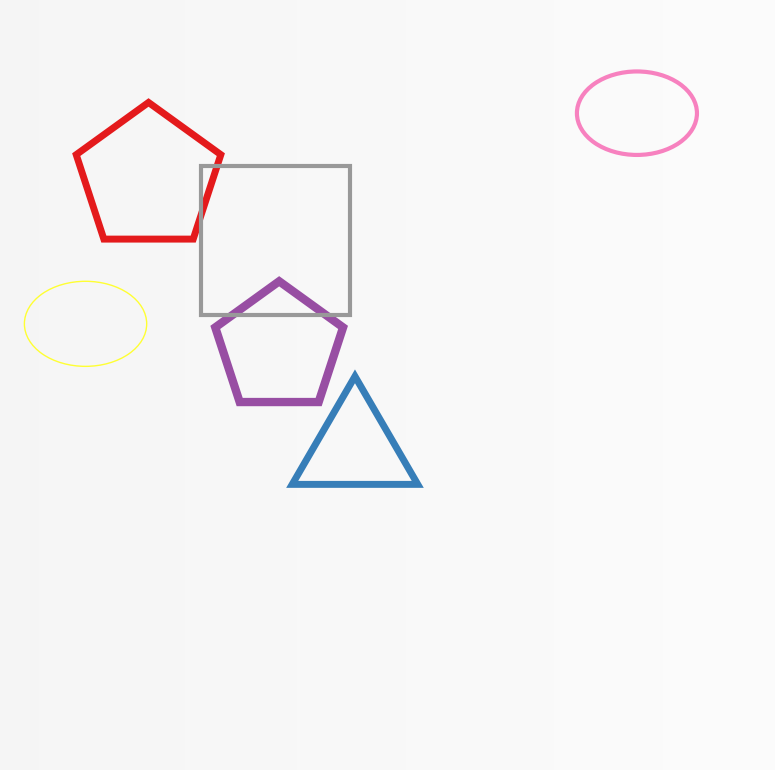[{"shape": "pentagon", "thickness": 2.5, "radius": 0.49, "center": [0.192, 0.769]}, {"shape": "triangle", "thickness": 2.5, "radius": 0.47, "center": [0.458, 0.418]}, {"shape": "pentagon", "thickness": 3, "radius": 0.43, "center": [0.36, 0.548]}, {"shape": "oval", "thickness": 0.5, "radius": 0.39, "center": [0.11, 0.579]}, {"shape": "oval", "thickness": 1.5, "radius": 0.39, "center": [0.822, 0.853]}, {"shape": "square", "thickness": 1.5, "radius": 0.48, "center": [0.355, 0.687]}]